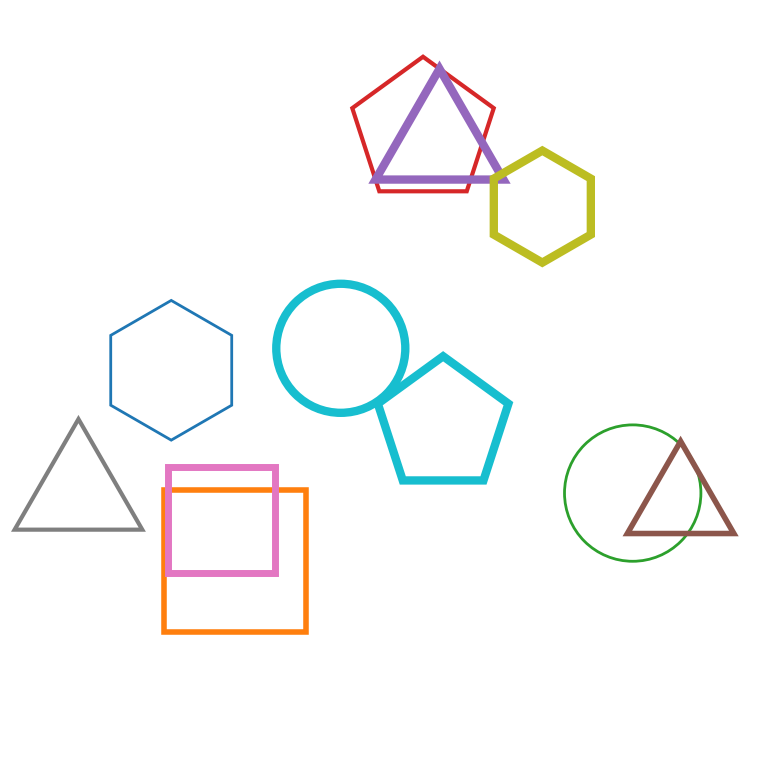[{"shape": "hexagon", "thickness": 1, "radius": 0.45, "center": [0.222, 0.519]}, {"shape": "square", "thickness": 2, "radius": 0.46, "center": [0.305, 0.272]}, {"shape": "circle", "thickness": 1, "radius": 0.44, "center": [0.822, 0.36]}, {"shape": "pentagon", "thickness": 1.5, "radius": 0.48, "center": [0.549, 0.83]}, {"shape": "triangle", "thickness": 3, "radius": 0.48, "center": [0.571, 0.815]}, {"shape": "triangle", "thickness": 2, "radius": 0.4, "center": [0.884, 0.347]}, {"shape": "square", "thickness": 2.5, "radius": 0.35, "center": [0.288, 0.324]}, {"shape": "triangle", "thickness": 1.5, "radius": 0.48, "center": [0.102, 0.36]}, {"shape": "hexagon", "thickness": 3, "radius": 0.36, "center": [0.704, 0.732]}, {"shape": "pentagon", "thickness": 3, "radius": 0.45, "center": [0.575, 0.448]}, {"shape": "circle", "thickness": 3, "radius": 0.42, "center": [0.443, 0.548]}]